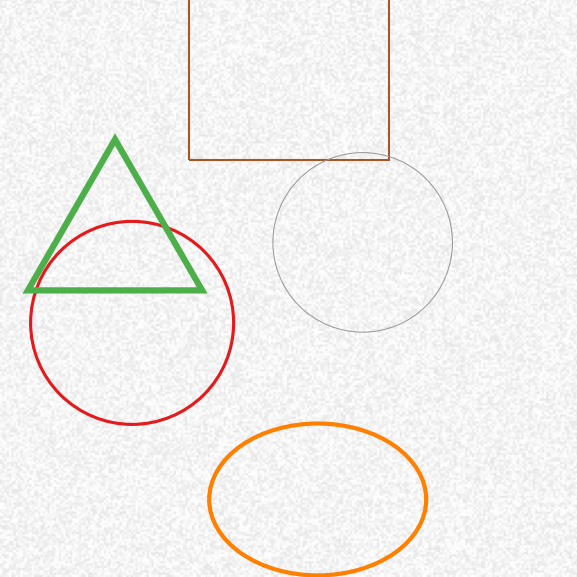[{"shape": "circle", "thickness": 1.5, "radius": 0.88, "center": [0.229, 0.44]}, {"shape": "triangle", "thickness": 3, "radius": 0.87, "center": [0.199, 0.583]}, {"shape": "oval", "thickness": 2, "radius": 0.94, "center": [0.55, 0.134]}, {"shape": "square", "thickness": 1, "radius": 0.87, "center": [0.501, 0.895]}, {"shape": "circle", "thickness": 0.5, "radius": 0.78, "center": [0.628, 0.579]}]